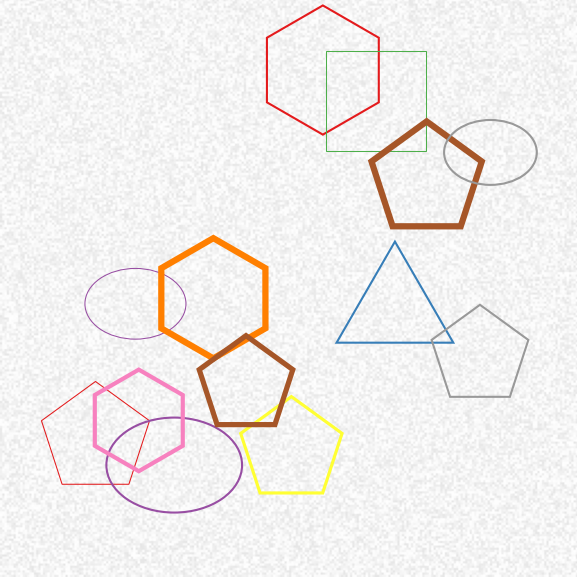[{"shape": "pentagon", "thickness": 0.5, "radius": 0.49, "center": [0.165, 0.24]}, {"shape": "hexagon", "thickness": 1, "radius": 0.56, "center": [0.559, 0.878]}, {"shape": "triangle", "thickness": 1, "radius": 0.58, "center": [0.684, 0.464]}, {"shape": "square", "thickness": 0.5, "radius": 0.43, "center": [0.65, 0.824]}, {"shape": "oval", "thickness": 0.5, "radius": 0.44, "center": [0.235, 0.473]}, {"shape": "oval", "thickness": 1, "radius": 0.59, "center": [0.302, 0.194]}, {"shape": "hexagon", "thickness": 3, "radius": 0.52, "center": [0.369, 0.483]}, {"shape": "pentagon", "thickness": 1.5, "radius": 0.46, "center": [0.505, 0.22]}, {"shape": "pentagon", "thickness": 2.5, "radius": 0.43, "center": [0.426, 0.333]}, {"shape": "pentagon", "thickness": 3, "radius": 0.5, "center": [0.739, 0.688]}, {"shape": "hexagon", "thickness": 2, "radius": 0.44, "center": [0.24, 0.271]}, {"shape": "pentagon", "thickness": 1, "radius": 0.44, "center": [0.831, 0.383]}, {"shape": "oval", "thickness": 1, "radius": 0.4, "center": [0.849, 0.735]}]